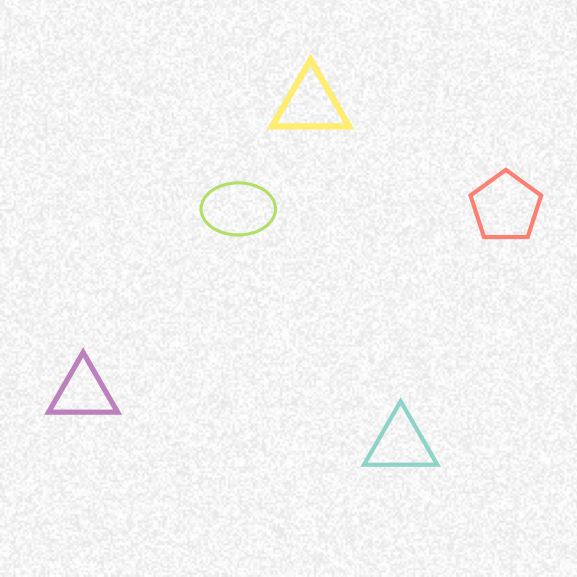[{"shape": "triangle", "thickness": 2, "radius": 0.37, "center": [0.694, 0.231]}, {"shape": "pentagon", "thickness": 2, "radius": 0.32, "center": [0.876, 0.641]}, {"shape": "oval", "thickness": 1.5, "radius": 0.32, "center": [0.413, 0.637]}, {"shape": "triangle", "thickness": 2.5, "radius": 0.35, "center": [0.144, 0.32]}, {"shape": "triangle", "thickness": 3, "radius": 0.39, "center": [0.538, 0.819]}]